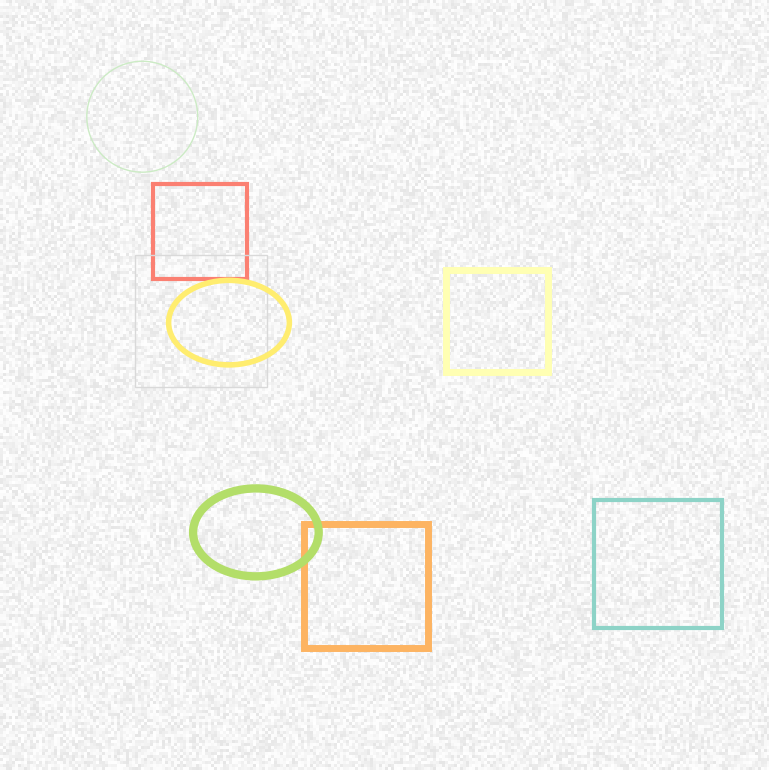[{"shape": "square", "thickness": 1.5, "radius": 0.42, "center": [0.855, 0.268]}, {"shape": "square", "thickness": 2.5, "radius": 0.33, "center": [0.645, 0.583]}, {"shape": "square", "thickness": 1.5, "radius": 0.31, "center": [0.26, 0.699]}, {"shape": "square", "thickness": 2.5, "radius": 0.4, "center": [0.475, 0.239]}, {"shape": "oval", "thickness": 3, "radius": 0.41, "center": [0.332, 0.309]}, {"shape": "square", "thickness": 0.5, "radius": 0.43, "center": [0.261, 0.583]}, {"shape": "circle", "thickness": 0.5, "radius": 0.36, "center": [0.185, 0.848]}, {"shape": "oval", "thickness": 2, "radius": 0.39, "center": [0.297, 0.581]}]